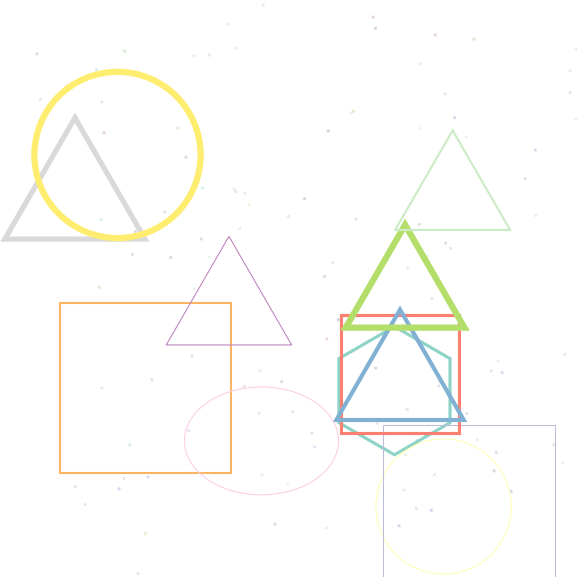[{"shape": "hexagon", "thickness": 1.5, "radius": 0.56, "center": [0.683, 0.323]}, {"shape": "circle", "thickness": 0.5, "radius": 0.59, "center": [0.768, 0.122]}, {"shape": "square", "thickness": 0.5, "radius": 0.75, "center": [0.812, 0.114]}, {"shape": "square", "thickness": 1.5, "radius": 0.51, "center": [0.693, 0.351]}, {"shape": "triangle", "thickness": 2, "radius": 0.64, "center": [0.693, 0.336]}, {"shape": "square", "thickness": 1, "radius": 0.74, "center": [0.251, 0.327]}, {"shape": "triangle", "thickness": 3, "radius": 0.59, "center": [0.701, 0.491]}, {"shape": "oval", "thickness": 0.5, "radius": 0.67, "center": [0.453, 0.236]}, {"shape": "triangle", "thickness": 2.5, "radius": 0.7, "center": [0.13, 0.655]}, {"shape": "triangle", "thickness": 0.5, "radius": 0.63, "center": [0.396, 0.465]}, {"shape": "triangle", "thickness": 1, "radius": 0.57, "center": [0.784, 0.658]}, {"shape": "circle", "thickness": 3, "radius": 0.72, "center": [0.203, 0.731]}]